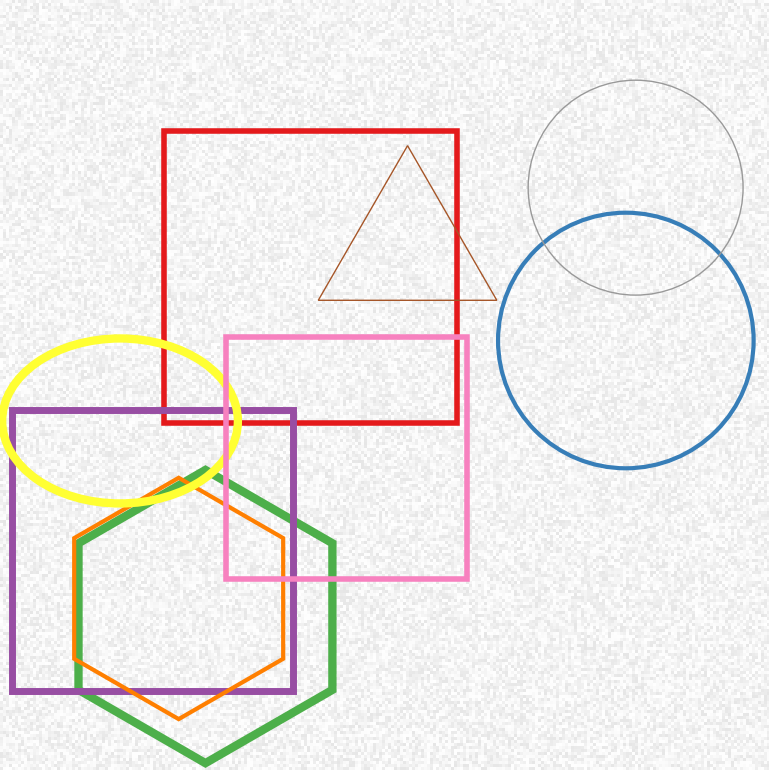[{"shape": "square", "thickness": 2, "radius": 0.95, "center": [0.403, 0.64]}, {"shape": "circle", "thickness": 1.5, "radius": 0.83, "center": [0.813, 0.558]}, {"shape": "hexagon", "thickness": 3, "radius": 0.95, "center": [0.267, 0.199]}, {"shape": "square", "thickness": 2.5, "radius": 0.91, "center": [0.198, 0.285]}, {"shape": "hexagon", "thickness": 1.5, "radius": 0.78, "center": [0.232, 0.223]}, {"shape": "oval", "thickness": 3, "radius": 0.77, "center": [0.156, 0.453]}, {"shape": "triangle", "thickness": 0.5, "radius": 0.67, "center": [0.529, 0.677]}, {"shape": "square", "thickness": 2, "radius": 0.78, "center": [0.45, 0.405]}, {"shape": "circle", "thickness": 0.5, "radius": 0.7, "center": [0.825, 0.756]}]